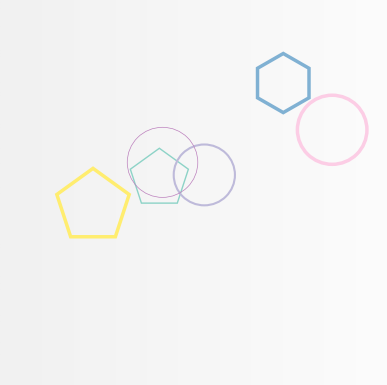[{"shape": "pentagon", "thickness": 1, "radius": 0.39, "center": [0.411, 0.536]}, {"shape": "circle", "thickness": 1.5, "radius": 0.39, "center": [0.527, 0.546]}, {"shape": "hexagon", "thickness": 2.5, "radius": 0.38, "center": [0.731, 0.784]}, {"shape": "circle", "thickness": 2.5, "radius": 0.45, "center": [0.857, 0.663]}, {"shape": "circle", "thickness": 0.5, "radius": 0.46, "center": [0.419, 0.578]}, {"shape": "pentagon", "thickness": 2.5, "radius": 0.49, "center": [0.24, 0.464]}]